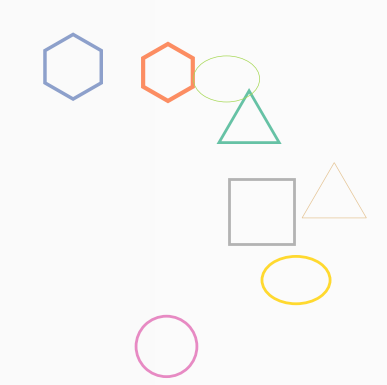[{"shape": "triangle", "thickness": 2, "radius": 0.45, "center": [0.643, 0.674]}, {"shape": "hexagon", "thickness": 3, "radius": 0.37, "center": [0.433, 0.812]}, {"shape": "hexagon", "thickness": 2.5, "radius": 0.42, "center": [0.189, 0.827]}, {"shape": "circle", "thickness": 2, "radius": 0.39, "center": [0.43, 0.1]}, {"shape": "oval", "thickness": 0.5, "radius": 0.43, "center": [0.585, 0.795]}, {"shape": "oval", "thickness": 2, "radius": 0.44, "center": [0.764, 0.273]}, {"shape": "triangle", "thickness": 0.5, "radius": 0.48, "center": [0.863, 0.482]}, {"shape": "square", "thickness": 2, "radius": 0.42, "center": [0.676, 0.451]}]